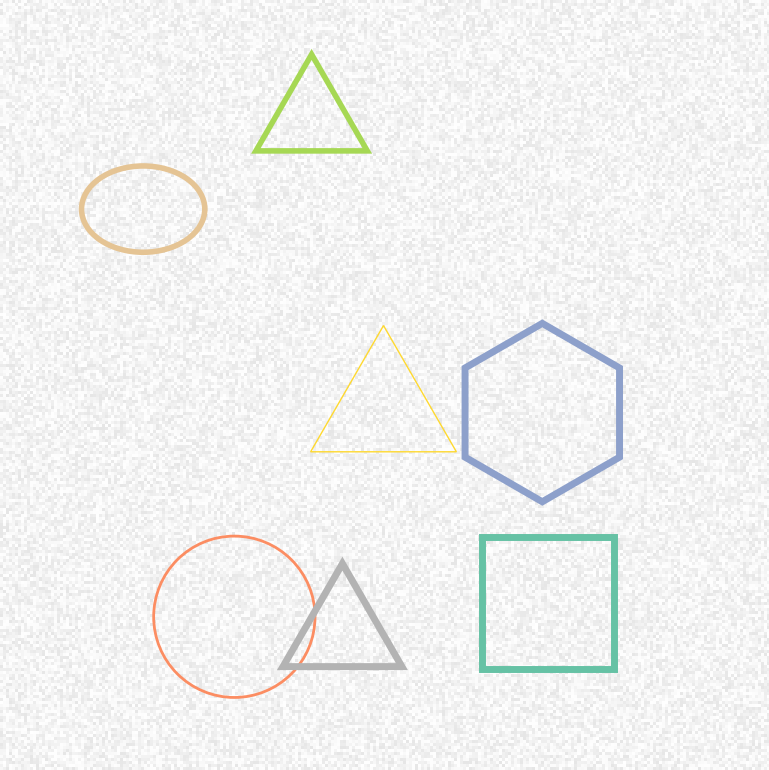[{"shape": "square", "thickness": 2.5, "radius": 0.43, "center": [0.712, 0.216]}, {"shape": "circle", "thickness": 1, "radius": 0.52, "center": [0.304, 0.199]}, {"shape": "hexagon", "thickness": 2.5, "radius": 0.58, "center": [0.704, 0.464]}, {"shape": "triangle", "thickness": 2, "radius": 0.42, "center": [0.405, 0.846]}, {"shape": "triangle", "thickness": 0.5, "radius": 0.55, "center": [0.498, 0.468]}, {"shape": "oval", "thickness": 2, "radius": 0.4, "center": [0.186, 0.728]}, {"shape": "triangle", "thickness": 2.5, "radius": 0.45, "center": [0.445, 0.179]}]